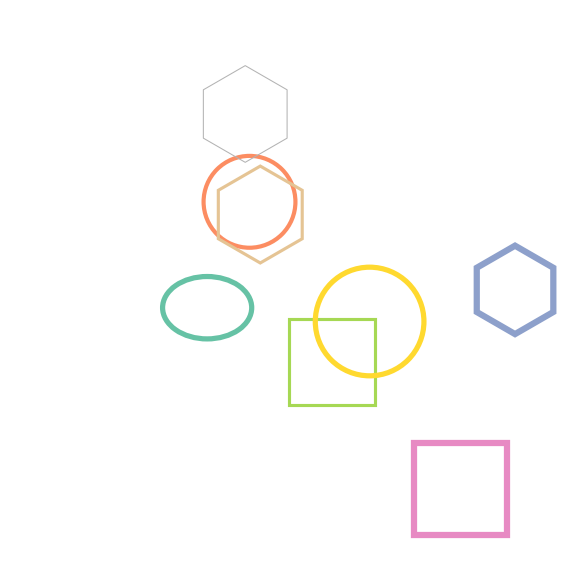[{"shape": "oval", "thickness": 2.5, "radius": 0.39, "center": [0.359, 0.466]}, {"shape": "circle", "thickness": 2, "radius": 0.4, "center": [0.432, 0.65]}, {"shape": "hexagon", "thickness": 3, "radius": 0.38, "center": [0.892, 0.497]}, {"shape": "square", "thickness": 3, "radius": 0.4, "center": [0.797, 0.152]}, {"shape": "square", "thickness": 1.5, "radius": 0.37, "center": [0.575, 0.372]}, {"shape": "circle", "thickness": 2.5, "radius": 0.47, "center": [0.64, 0.442]}, {"shape": "hexagon", "thickness": 1.5, "radius": 0.42, "center": [0.451, 0.628]}, {"shape": "hexagon", "thickness": 0.5, "radius": 0.42, "center": [0.425, 0.802]}]